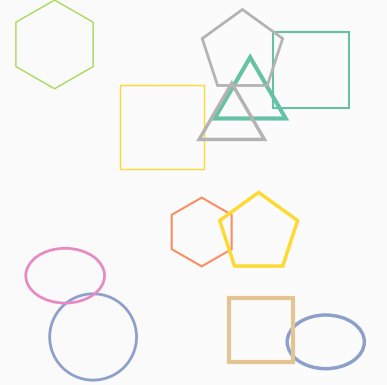[{"shape": "triangle", "thickness": 3, "radius": 0.53, "center": [0.646, 0.745]}, {"shape": "square", "thickness": 1.5, "radius": 0.49, "center": [0.802, 0.818]}, {"shape": "hexagon", "thickness": 1.5, "radius": 0.45, "center": [0.52, 0.397]}, {"shape": "oval", "thickness": 2.5, "radius": 0.5, "center": [0.841, 0.112]}, {"shape": "circle", "thickness": 2, "radius": 0.56, "center": [0.24, 0.125]}, {"shape": "oval", "thickness": 2, "radius": 0.51, "center": [0.168, 0.284]}, {"shape": "hexagon", "thickness": 1, "radius": 0.58, "center": [0.141, 0.885]}, {"shape": "square", "thickness": 1, "radius": 0.54, "center": [0.418, 0.67]}, {"shape": "pentagon", "thickness": 2.5, "radius": 0.53, "center": [0.667, 0.394]}, {"shape": "square", "thickness": 3, "radius": 0.42, "center": [0.673, 0.144]}, {"shape": "triangle", "thickness": 2.5, "radius": 0.49, "center": [0.598, 0.686]}, {"shape": "pentagon", "thickness": 2, "radius": 0.55, "center": [0.626, 0.866]}]